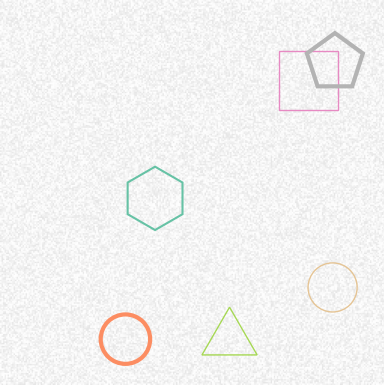[{"shape": "hexagon", "thickness": 1.5, "radius": 0.41, "center": [0.403, 0.485]}, {"shape": "circle", "thickness": 3, "radius": 0.32, "center": [0.326, 0.119]}, {"shape": "square", "thickness": 1, "radius": 0.38, "center": [0.802, 0.79]}, {"shape": "triangle", "thickness": 1, "radius": 0.41, "center": [0.596, 0.119]}, {"shape": "circle", "thickness": 1, "radius": 0.32, "center": [0.864, 0.253]}, {"shape": "pentagon", "thickness": 3, "radius": 0.38, "center": [0.87, 0.838]}]